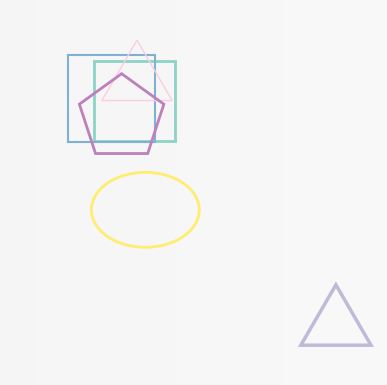[{"shape": "square", "thickness": 2, "radius": 0.52, "center": [0.347, 0.738]}, {"shape": "triangle", "thickness": 2.5, "radius": 0.52, "center": [0.867, 0.156]}, {"shape": "square", "thickness": 1.5, "radius": 0.56, "center": [0.288, 0.745]}, {"shape": "triangle", "thickness": 1, "radius": 0.52, "center": [0.354, 0.791]}, {"shape": "pentagon", "thickness": 2, "radius": 0.57, "center": [0.314, 0.694]}, {"shape": "oval", "thickness": 2, "radius": 0.7, "center": [0.375, 0.455]}]